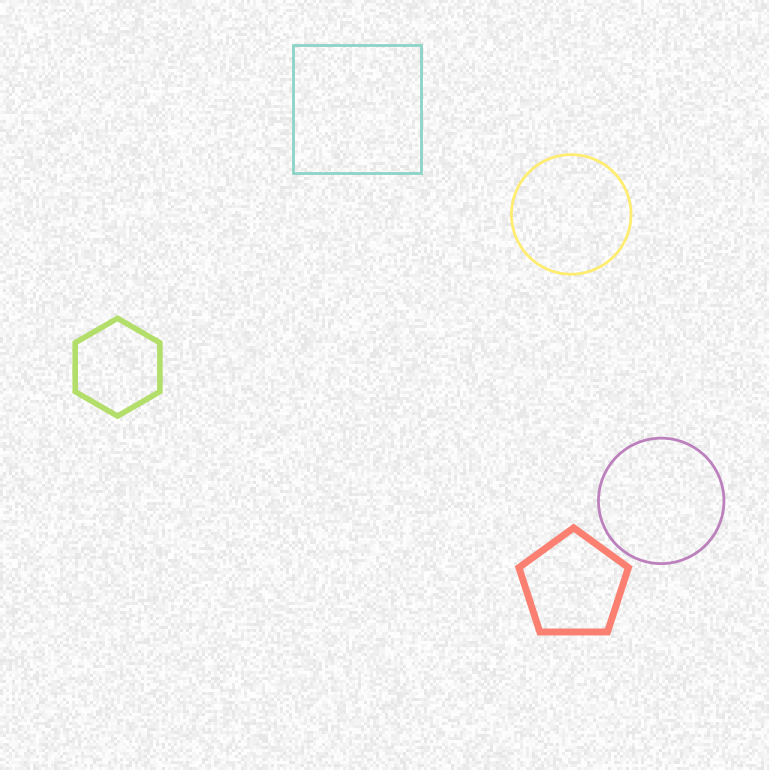[{"shape": "square", "thickness": 1, "radius": 0.42, "center": [0.464, 0.859]}, {"shape": "pentagon", "thickness": 2.5, "radius": 0.37, "center": [0.745, 0.24]}, {"shape": "hexagon", "thickness": 2, "radius": 0.32, "center": [0.153, 0.523]}, {"shape": "circle", "thickness": 1, "radius": 0.41, "center": [0.859, 0.35]}, {"shape": "circle", "thickness": 1, "radius": 0.39, "center": [0.742, 0.722]}]